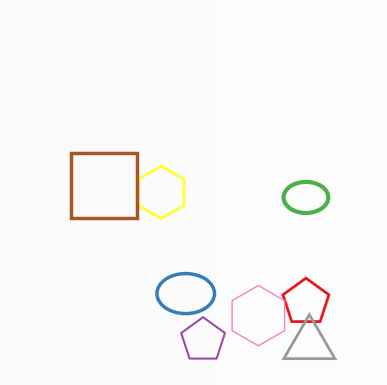[{"shape": "pentagon", "thickness": 2, "radius": 0.31, "center": [0.79, 0.215]}, {"shape": "oval", "thickness": 2.5, "radius": 0.37, "center": [0.479, 0.237]}, {"shape": "oval", "thickness": 3, "radius": 0.29, "center": [0.79, 0.487]}, {"shape": "pentagon", "thickness": 1.5, "radius": 0.3, "center": [0.524, 0.117]}, {"shape": "hexagon", "thickness": 2, "radius": 0.34, "center": [0.416, 0.5]}, {"shape": "square", "thickness": 2.5, "radius": 0.42, "center": [0.269, 0.518]}, {"shape": "hexagon", "thickness": 1, "radius": 0.39, "center": [0.667, 0.18]}, {"shape": "triangle", "thickness": 2, "radius": 0.38, "center": [0.798, 0.107]}]